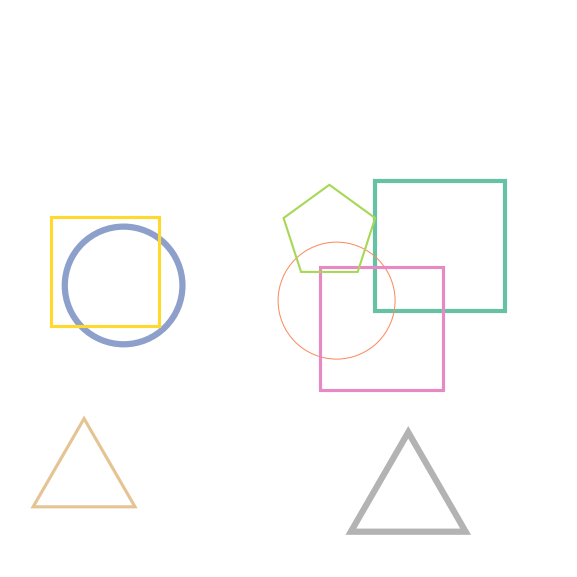[{"shape": "square", "thickness": 2, "radius": 0.56, "center": [0.762, 0.574]}, {"shape": "circle", "thickness": 0.5, "radius": 0.51, "center": [0.583, 0.479]}, {"shape": "circle", "thickness": 3, "radius": 0.51, "center": [0.214, 0.505]}, {"shape": "square", "thickness": 1.5, "radius": 0.53, "center": [0.661, 0.43]}, {"shape": "pentagon", "thickness": 1, "radius": 0.42, "center": [0.57, 0.596]}, {"shape": "square", "thickness": 1.5, "radius": 0.47, "center": [0.182, 0.529]}, {"shape": "triangle", "thickness": 1.5, "radius": 0.51, "center": [0.146, 0.172]}, {"shape": "triangle", "thickness": 3, "radius": 0.57, "center": [0.707, 0.136]}]